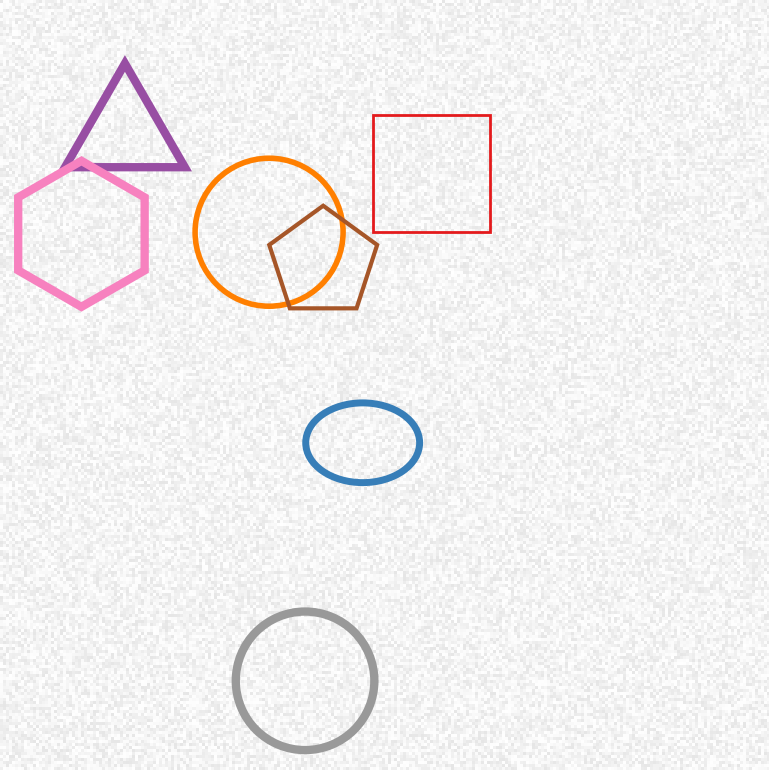[{"shape": "square", "thickness": 1, "radius": 0.38, "center": [0.56, 0.775]}, {"shape": "oval", "thickness": 2.5, "radius": 0.37, "center": [0.471, 0.425]}, {"shape": "triangle", "thickness": 3, "radius": 0.45, "center": [0.162, 0.828]}, {"shape": "circle", "thickness": 2, "radius": 0.48, "center": [0.349, 0.698]}, {"shape": "pentagon", "thickness": 1.5, "radius": 0.37, "center": [0.42, 0.659]}, {"shape": "hexagon", "thickness": 3, "radius": 0.47, "center": [0.106, 0.696]}, {"shape": "circle", "thickness": 3, "radius": 0.45, "center": [0.396, 0.116]}]